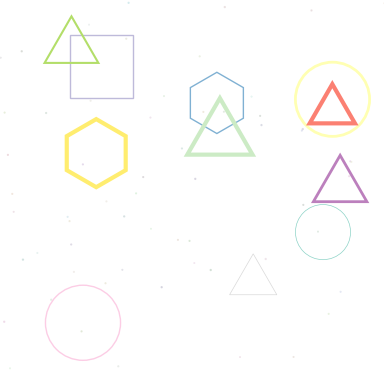[{"shape": "circle", "thickness": 0.5, "radius": 0.36, "center": [0.839, 0.397]}, {"shape": "circle", "thickness": 2, "radius": 0.48, "center": [0.864, 0.742]}, {"shape": "square", "thickness": 1, "radius": 0.41, "center": [0.264, 0.827]}, {"shape": "triangle", "thickness": 3, "radius": 0.34, "center": [0.863, 0.714]}, {"shape": "hexagon", "thickness": 1, "radius": 0.4, "center": [0.563, 0.733]}, {"shape": "triangle", "thickness": 1.5, "radius": 0.4, "center": [0.186, 0.877]}, {"shape": "circle", "thickness": 1, "radius": 0.49, "center": [0.216, 0.162]}, {"shape": "triangle", "thickness": 0.5, "radius": 0.35, "center": [0.658, 0.27]}, {"shape": "triangle", "thickness": 2, "radius": 0.4, "center": [0.883, 0.516]}, {"shape": "triangle", "thickness": 3, "radius": 0.49, "center": [0.571, 0.647]}, {"shape": "hexagon", "thickness": 3, "radius": 0.44, "center": [0.25, 0.602]}]